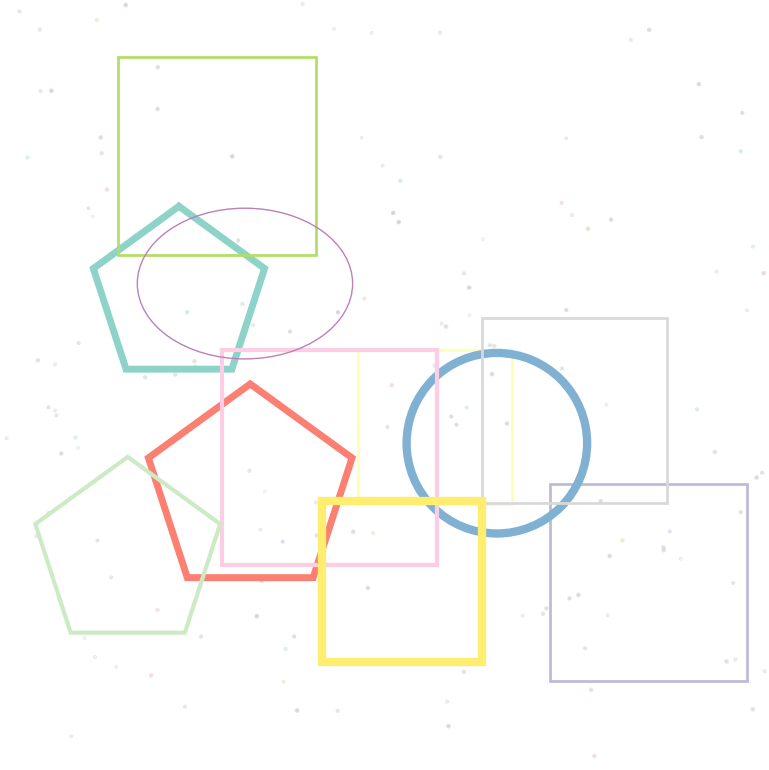[{"shape": "pentagon", "thickness": 2.5, "radius": 0.58, "center": [0.232, 0.615]}, {"shape": "square", "thickness": 1, "radius": 0.5, "center": [0.565, 0.446]}, {"shape": "square", "thickness": 1, "radius": 0.64, "center": [0.842, 0.244]}, {"shape": "pentagon", "thickness": 2.5, "radius": 0.7, "center": [0.325, 0.362]}, {"shape": "circle", "thickness": 3, "radius": 0.59, "center": [0.645, 0.424]}, {"shape": "square", "thickness": 1, "radius": 0.64, "center": [0.282, 0.797]}, {"shape": "square", "thickness": 1.5, "radius": 0.7, "center": [0.428, 0.406]}, {"shape": "square", "thickness": 1, "radius": 0.6, "center": [0.746, 0.467]}, {"shape": "oval", "thickness": 0.5, "radius": 0.7, "center": [0.318, 0.632]}, {"shape": "pentagon", "thickness": 1.5, "radius": 0.63, "center": [0.166, 0.28]}, {"shape": "square", "thickness": 3, "radius": 0.52, "center": [0.522, 0.245]}]